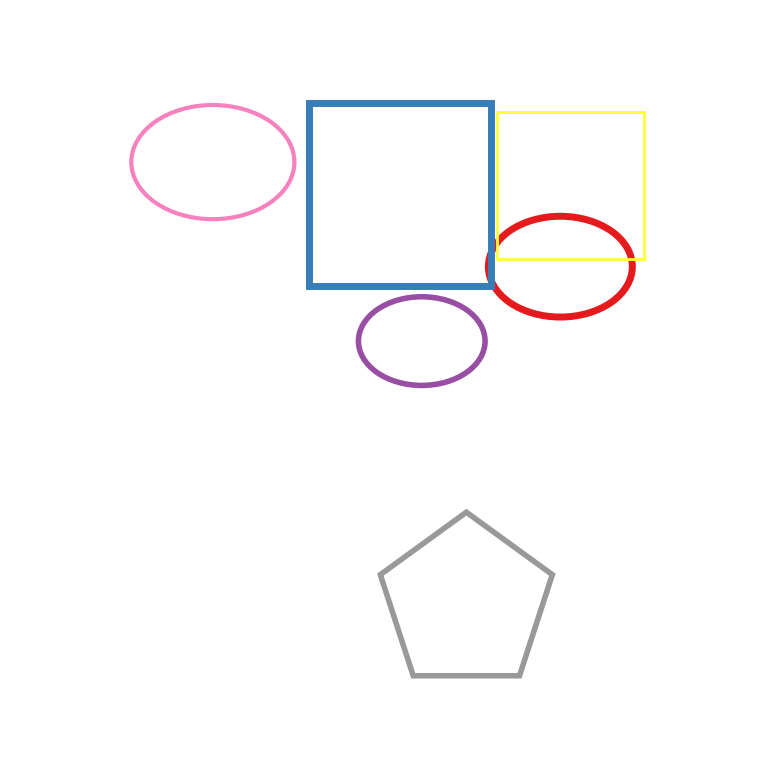[{"shape": "oval", "thickness": 2.5, "radius": 0.47, "center": [0.728, 0.654]}, {"shape": "square", "thickness": 2.5, "radius": 0.59, "center": [0.519, 0.747]}, {"shape": "oval", "thickness": 2, "radius": 0.41, "center": [0.548, 0.557]}, {"shape": "square", "thickness": 1, "radius": 0.48, "center": [0.741, 0.759]}, {"shape": "oval", "thickness": 1.5, "radius": 0.53, "center": [0.276, 0.789]}, {"shape": "pentagon", "thickness": 2, "radius": 0.59, "center": [0.606, 0.217]}]